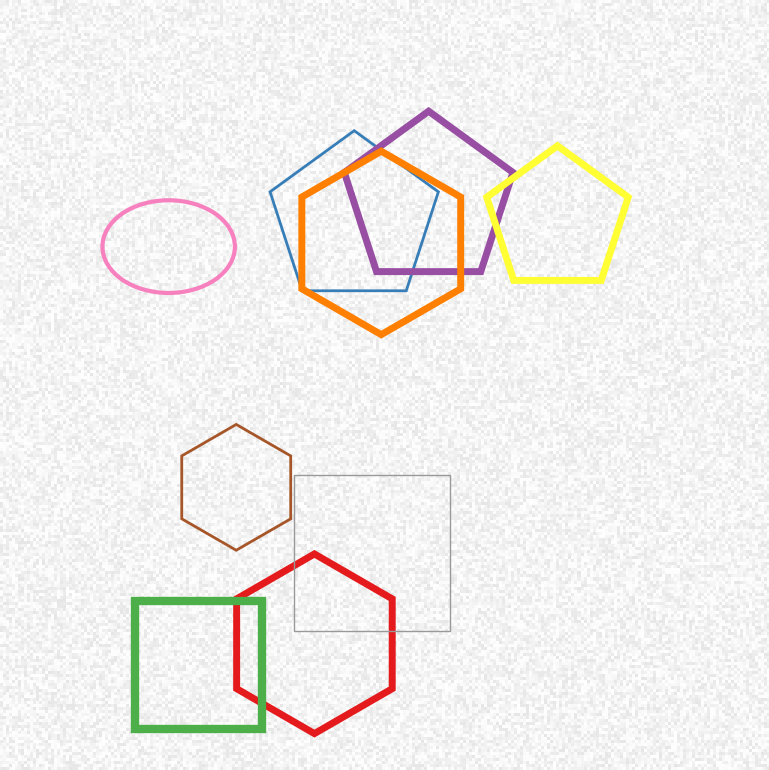[{"shape": "hexagon", "thickness": 2.5, "radius": 0.58, "center": [0.408, 0.164]}, {"shape": "pentagon", "thickness": 1, "radius": 0.57, "center": [0.46, 0.715]}, {"shape": "square", "thickness": 3, "radius": 0.41, "center": [0.258, 0.136]}, {"shape": "pentagon", "thickness": 2.5, "radius": 0.58, "center": [0.557, 0.74]}, {"shape": "hexagon", "thickness": 2.5, "radius": 0.6, "center": [0.495, 0.685]}, {"shape": "pentagon", "thickness": 2.5, "radius": 0.48, "center": [0.724, 0.714]}, {"shape": "hexagon", "thickness": 1, "radius": 0.41, "center": [0.307, 0.367]}, {"shape": "oval", "thickness": 1.5, "radius": 0.43, "center": [0.219, 0.68]}, {"shape": "square", "thickness": 0.5, "radius": 0.51, "center": [0.484, 0.281]}]